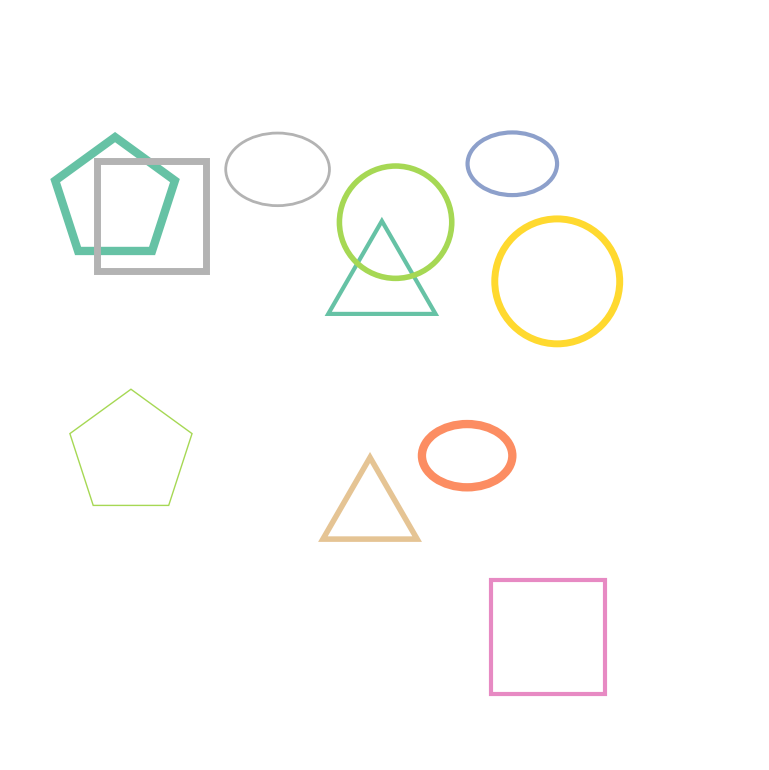[{"shape": "triangle", "thickness": 1.5, "radius": 0.4, "center": [0.496, 0.633]}, {"shape": "pentagon", "thickness": 3, "radius": 0.41, "center": [0.149, 0.74]}, {"shape": "oval", "thickness": 3, "radius": 0.29, "center": [0.607, 0.408]}, {"shape": "oval", "thickness": 1.5, "radius": 0.29, "center": [0.665, 0.787]}, {"shape": "square", "thickness": 1.5, "radius": 0.37, "center": [0.711, 0.173]}, {"shape": "pentagon", "thickness": 0.5, "radius": 0.42, "center": [0.17, 0.411]}, {"shape": "circle", "thickness": 2, "radius": 0.36, "center": [0.514, 0.711]}, {"shape": "circle", "thickness": 2.5, "radius": 0.41, "center": [0.724, 0.635]}, {"shape": "triangle", "thickness": 2, "radius": 0.35, "center": [0.481, 0.335]}, {"shape": "oval", "thickness": 1, "radius": 0.34, "center": [0.361, 0.78]}, {"shape": "square", "thickness": 2.5, "radius": 0.36, "center": [0.196, 0.719]}]